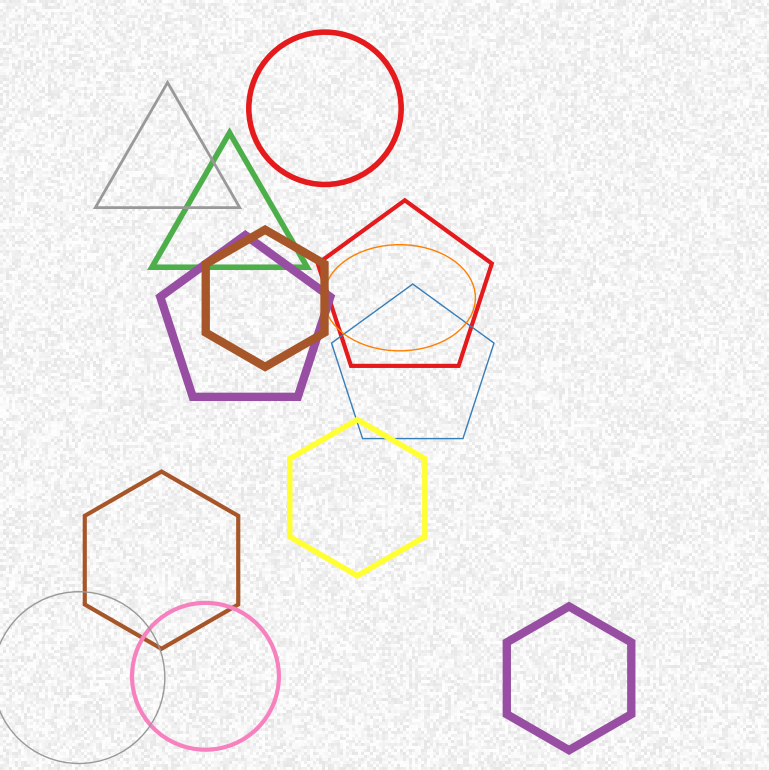[{"shape": "circle", "thickness": 2, "radius": 0.49, "center": [0.422, 0.859]}, {"shape": "pentagon", "thickness": 1.5, "radius": 0.59, "center": [0.526, 0.621]}, {"shape": "pentagon", "thickness": 0.5, "radius": 0.55, "center": [0.536, 0.52]}, {"shape": "triangle", "thickness": 2, "radius": 0.58, "center": [0.298, 0.711]}, {"shape": "pentagon", "thickness": 3, "radius": 0.58, "center": [0.319, 0.579]}, {"shape": "hexagon", "thickness": 3, "radius": 0.47, "center": [0.739, 0.119]}, {"shape": "oval", "thickness": 0.5, "radius": 0.49, "center": [0.519, 0.613]}, {"shape": "hexagon", "thickness": 2, "radius": 0.51, "center": [0.464, 0.354]}, {"shape": "hexagon", "thickness": 1.5, "radius": 0.58, "center": [0.21, 0.273]}, {"shape": "hexagon", "thickness": 3, "radius": 0.45, "center": [0.344, 0.613]}, {"shape": "circle", "thickness": 1.5, "radius": 0.48, "center": [0.267, 0.122]}, {"shape": "circle", "thickness": 0.5, "radius": 0.56, "center": [0.102, 0.12]}, {"shape": "triangle", "thickness": 1, "radius": 0.54, "center": [0.218, 0.785]}]